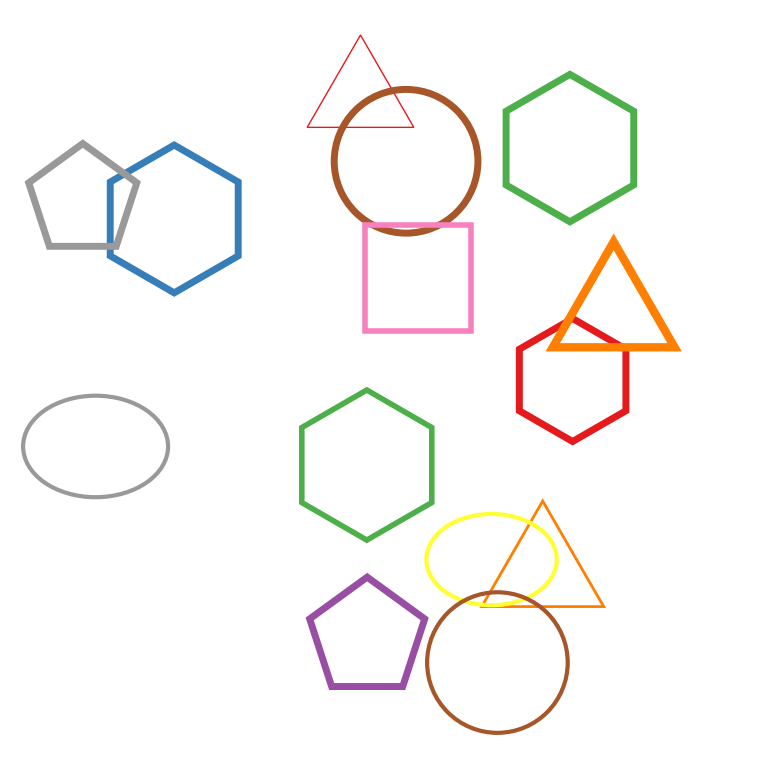[{"shape": "triangle", "thickness": 0.5, "radius": 0.4, "center": [0.468, 0.875]}, {"shape": "hexagon", "thickness": 2.5, "radius": 0.4, "center": [0.744, 0.506]}, {"shape": "hexagon", "thickness": 2.5, "radius": 0.48, "center": [0.226, 0.716]}, {"shape": "hexagon", "thickness": 2.5, "radius": 0.48, "center": [0.74, 0.808]}, {"shape": "hexagon", "thickness": 2, "radius": 0.49, "center": [0.476, 0.396]}, {"shape": "pentagon", "thickness": 2.5, "radius": 0.39, "center": [0.477, 0.172]}, {"shape": "triangle", "thickness": 1, "radius": 0.46, "center": [0.705, 0.258]}, {"shape": "triangle", "thickness": 3, "radius": 0.46, "center": [0.797, 0.595]}, {"shape": "oval", "thickness": 1.5, "radius": 0.42, "center": [0.638, 0.273]}, {"shape": "circle", "thickness": 1.5, "radius": 0.46, "center": [0.646, 0.14]}, {"shape": "circle", "thickness": 2.5, "radius": 0.47, "center": [0.527, 0.791]}, {"shape": "square", "thickness": 2, "radius": 0.34, "center": [0.543, 0.639]}, {"shape": "pentagon", "thickness": 2.5, "radius": 0.37, "center": [0.107, 0.74]}, {"shape": "oval", "thickness": 1.5, "radius": 0.47, "center": [0.124, 0.42]}]